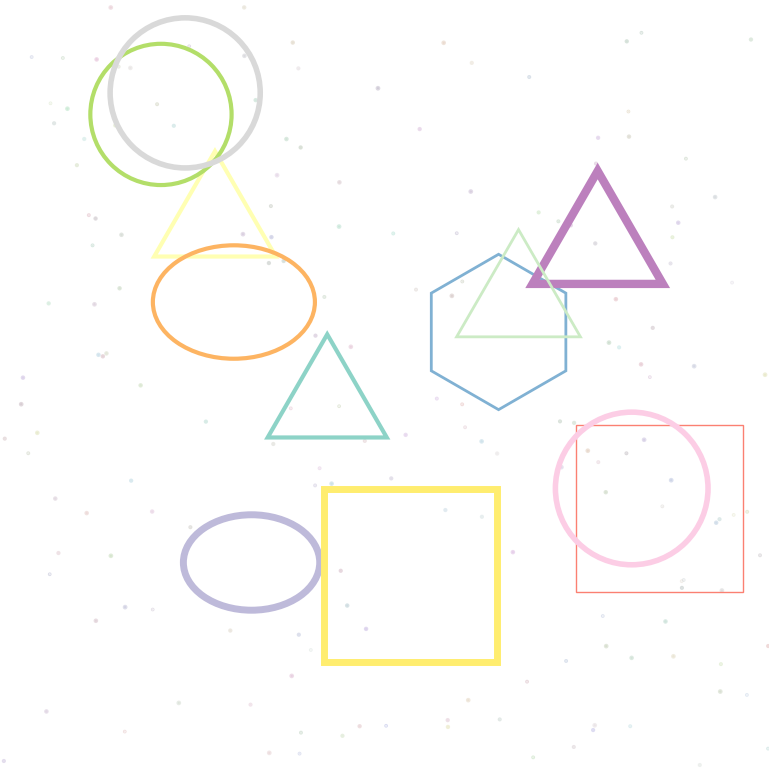[{"shape": "triangle", "thickness": 1.5, "radius": 0.45, "center": [0.425, 0.476]}, {"shape": "triangle", "thickness": 1.5, "radius": 0.46, "center": [0.279, 0.712]}, {"shape": "oval", "thickness": 2.5, "radius": 0.44, "center": [0.327, 0.27]}, {"shape": "square", "thickness": 0.5, "radius": 0.54, "center": [0.856, 0.34]}, {"shape": "hexagon", "thickness": 1, "radius": 0.5, "center": [0.648, 0.569]}, {"shape": "oval", "thickness": 1.5, "radius": 0.53, "center": [0.304, 0.608]}, {"shape": "circle", "thickness": 1.5, "radius": 0.46, "center": [0.209, 0.851]}, {"shape": "circle", "thickness": 2, "radius": 0.5, "center": [0.82, 0.366]}, {"shape": "circle", "thickness": 2, "radius": 0.49, "center": [0.24, 0.879]}, {"shape": "triangle", "thickness": 3, "radius": 0.49, "center": [0.776, 0.68]}, {"shape": "triangle", "thickness": 1, "radius": 0.46, "center": [0.673, 0.609]}, {"shape": "square", "thickness": 2.5, "radius": 0.56, "center": [0.533, 0.253]}]